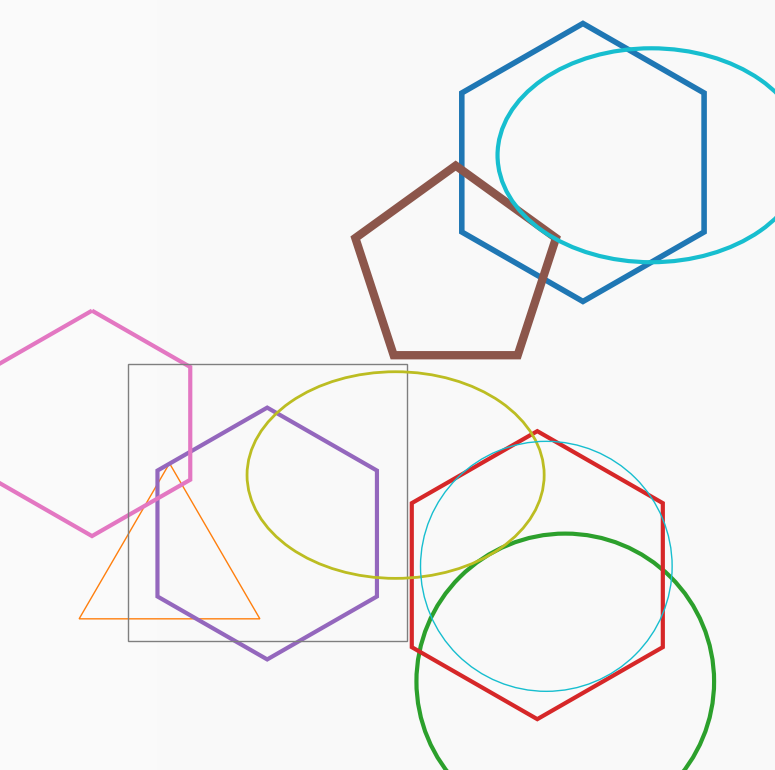[{"shape": "hexagon", "thickness": 2, "radius": 0.9, "center": [0.752, 0.789]}, {"shape": "triangle", "thickness": 0.5, "radius": 0.67, "center": [0.219, 0.264]}, {"shape": "circle", "thickness": 1.5, "radius": 0.96, "center": [0.729, 0.115]}, {"shape": "hexagon", "thickness": 1.5, "radius": 0.94, "center": [0.693, 0.253]}, {"shape": "hexagon", "thickness": 1.5, "radius": 0.82, "center": [0.345, 0.307]}, {"shape": "pentagon", "thickness": 3, "radius": 0.68, "center": [0.588, 0.649]}, {"shape": "hexagon", "thickness": 1.5, "radius": 0.73, "center": [0.119, 0.45]}, {"shape": "square", "thickness": 0.5, "radius": 0.9, "center": [0.345, 0.347]}, {"shape": "oval", "thickness": 1, "radius": 0.96, "center": [0.51, 0.383]}, {"shape": "oval", "thickness": 1.5, "radius": 0.99, "center": [0.84, 0.798]}, {"shape": "circle", "thickness": 0.5, "radius": 0.81, "center": [0.705, 0.265]}]